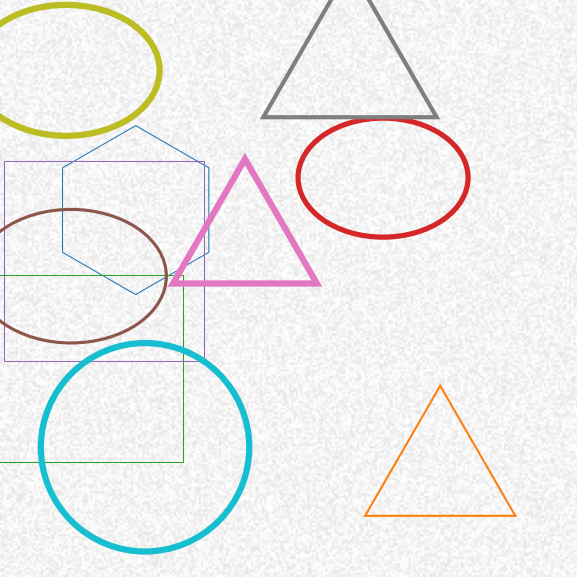[{"shape": "hexagon", "thickness": 0.5, "radius": 0.73, "center": [0.235, 0.635]}, {"shape": "triangle", "thickness": 1, "radius": 0.75, "center": [0.762, 0.181]}, {"shape": "square", "thickness": 0.5, "radius": 0.81, "center": [0.155, 0.361]}, {"shape": "oval", "thickness": 2.5, "radius": 0.74, "center": [0.663, 0.692]}, {"shape": "square", "thickness": 0.5, "radius": 0.87, "center": [0.18, 0.548]}, {"shape": "oval", "thickness": 1.5, "radius": 0.83, "center": [0.123, 0.521]}, {"shape": "triangle", "thickness": 3, "radius": 0.72, "center": [0.424, 0.58]}, {"shape": "triangle", "thickness": 2, "radius": 0.87, "center": [0.606, 0.883]}, {"shape": "oval", "thickness": 3, "radius": 0.81, "center": [0.114, 0.877]}, {"shape": "circle", "thickness": 3, "radius": 0.9, "center": [0.251, 0.225]}]